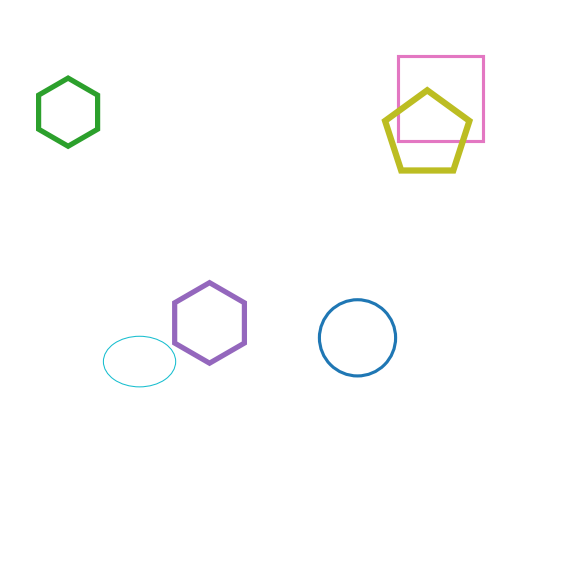[{"shape": "circle", "thickness": 1.5, "radius": 0.33, "center": [0.619, 0.414]}, {"shape": "hexagon", "thickness": 2.5, "radius": 0.29, "center": [0.118, 0.805]}, {"shape": "hexagon", "thickness": 2.5, "radius": 0.35, "center": [0.363, 0.44]}, {"shape": "square", "thickness": 1.5, "radius": 0.37, "center": [0.763, 0.829]}, {"shape": "pentagon", "thickness": 3, "radius": 0.38, "center": [0.74, 0.766]}, {"shape": "oval", "thickness": 0.5, "radius": 0.31, "center": [0.242, 0.373]}]